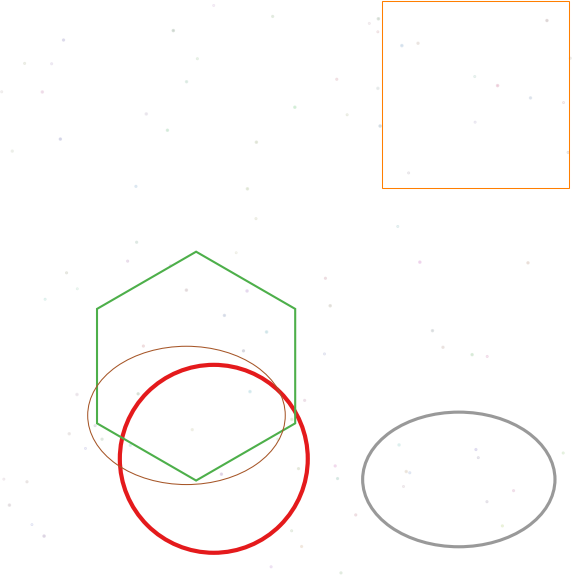[{"shape": "circle", "thickness": 2, "radius": 0.81, "center": [0.37, 0.205]}, {"shape": "hexagon", "thickness": 1, "radius": 0.99, "center": [0.34, 0.365]}, {"shape": "square", "thickness": 0.5, "radius": 0.81, "center": [0.823, 0.836]}, {"shape": "oval", "thickness": 0.5, "radius": 0.86, "center": [0.323, 0.28]}, {"shape": "oval", "thickness": 1.5, "radius": 0.83, "center": [0.794, 0.169]}]